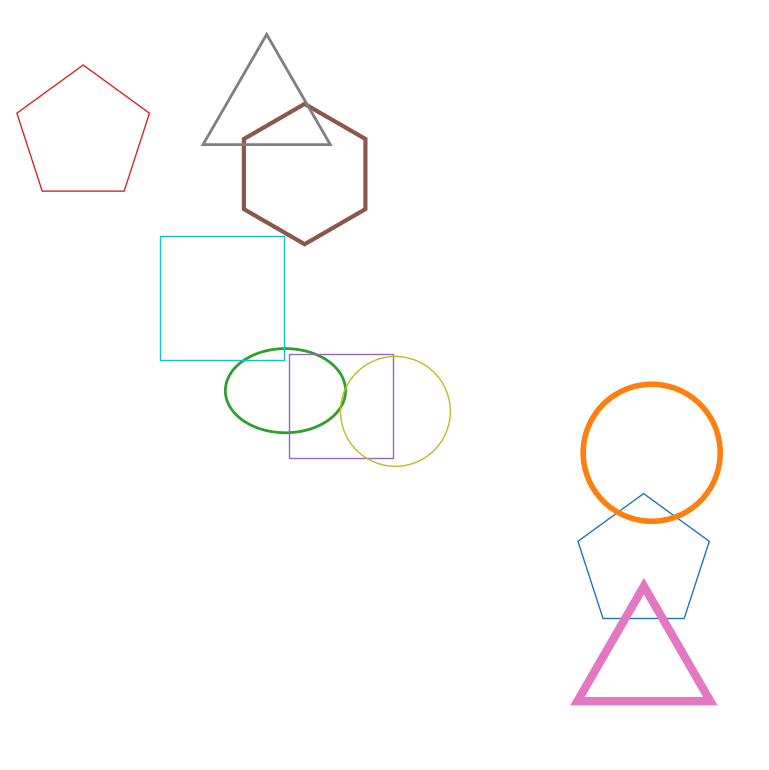[{"shape": "pentagon", "thickness": 0.5, "radius": 0.45, "center": [0.836, 0.269]}, {"shape": "circle", "thickness": 2, "radius": 0.44, "center": [0.846, 0.412]}, {"shape": "oval", "thickness": 1, "radius": 0.39, "center": [0.371, 0.493]}, {"shape": "pentagon", "thickness": 0.5, "radius": 0.45, "center": [0.108, 0.825]}, {"shape": "square", "thickness": 0.5, "radius": 0.34, "center": [0.442, 0.473]}, {"shape": "hexagon", "thickness": 1.5, "radius": 0.46, "center": [0.396, 0.774]}, {"shape": "triangle", "thickness": 3, "radius": 0.5, "center": [0.836, 0.139]}, {"shape": "triangle", "thickness": 1, "radius": 0.48, "center": [0.346, 0.86]}, {"shape": "circle", "thickness": 0.5, "radius": 0.36, "center": [0.514, 0.466]}, {"shape": "square", "thickness": 0.5, "radius": 0.4, "center": [0.289, 0.613]}]